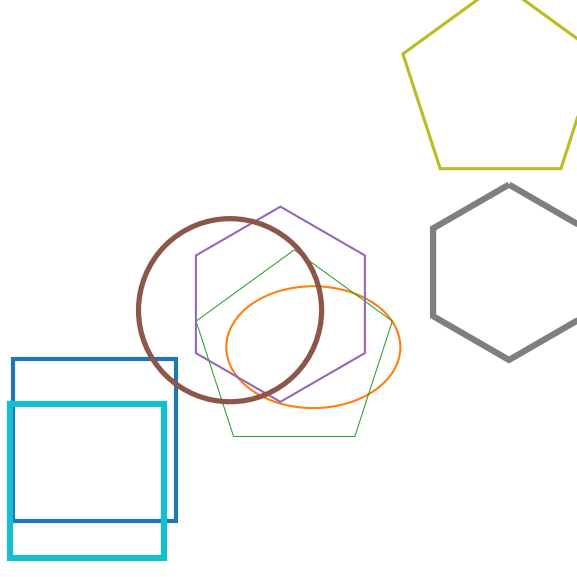[{"shape": "square", "thickness": 2, "radius": 0.7, "center": [0.164, 0.238]}, {"shape": "oval", "thickness": 1, "radius": 0.75, "center": [0.543, 0.398]}, {"shape": "pentagon", "thickness": 0.5, "radius": 0.89, "center": [0.509, 0.388]}, {"shape": "hexagon", "thickness": 1, "radius": 0.84, "center": [0.486, 0.472]}, {"shape": "circle", "thickness": 2.5, "radius": 0.79, "center": [0.398, 0.462]}, {"shape": "hexagon", "thickness": 3, "radius": 0.76, "center": [0.881, 0.528]}, {"shape": "pentagon", "thickness": 1.5, "radius": 0.89, "center": [0.867, 0.851]}, {"shape": "square", "thickness": 3, "radius": 0.67, "center": [0.151, 0.166]}]